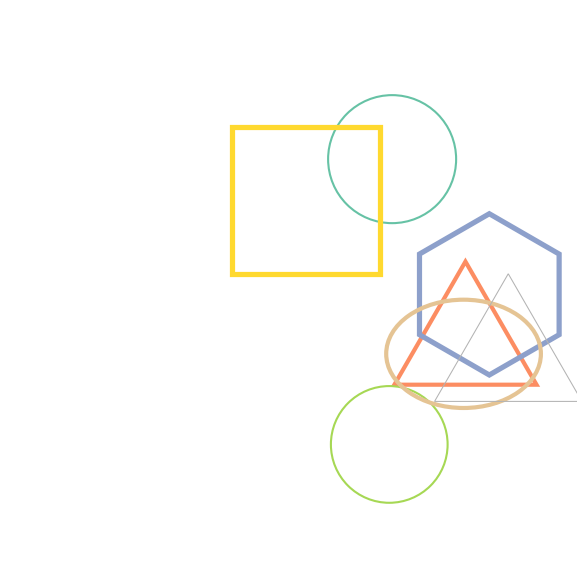[{"shape": "circle", "thickness": 1, "radius": 0.55, "center": [0.679, 0.724]}, {"shape": "triangle", "thickness": 2, "radius": 0.71, "center": [0.806, 0.404]}, {"shape": "hexagon", "thickness": 2.5, "radius": 0.7, "center": [0.847, 0.489]}, {"shape": "circle", "thickness": 1, "radius": 0.51, "center": [0.674, 0.23]}, {"shape": "square", "thickness": 2.5, "radius": 0.64, "center": [0.53, 0.652]}, {"shape": "oval", "thickness": 2, "radius": 0.67, "center": [0.803, 0.386]}, {"shape": "triangle", "thickness": 0.5, "radius": 0.74, "center": [0.88, 0.378]}]